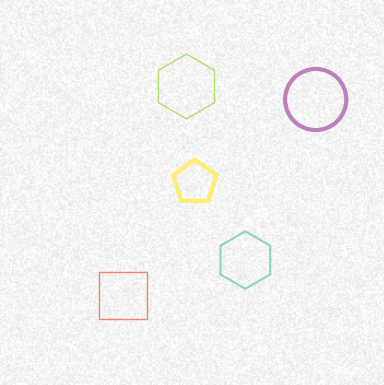[{"shape": "hexagon", "thickness": 1.5, "radius": 0.37, "center": [0.637, 0.325]}, {"shape": "square", "thickness": 1, "radius": 0.31, "center": [0.32, 0.232]}, {"shape": "hexagon", "thickness": 1, "radius": 0.42, "center": [0.484, 0.775]}, {"shape": "circle", "thickness": 3, "radius": 0.4, "center": [0.82, 0.742]}, {"shape": "pentagon", "thickness": 3, "radius": 0.3, "center": [0.506, 0.526]}]